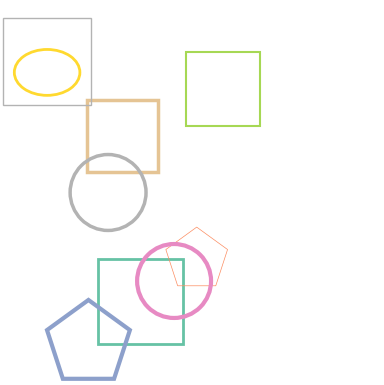[{"shape": "square", "thickness": 2, "radius": 0.55, "center": [0.366, 0.217]}, {"shape": "pentagon", "thickness": 0.5, "radius": 0.42, "center": [0.511, 0.326]}, {"shape": "pentagon", "thickness": 3, "radius": 0.57, "center": [0.23, 0.108]}, {"shape": "circle", "thickness": 3, "radius": 0.48, "center": [0.452, 0.27]}, {"shape": "square", "thickness": 1.5, "radius": 0.48, "center": [0.579, 0.768]}, {"shape": "oval", "thickness": 2, "radius": 0.43, "center": [0.122, 0.812]}, {"shape": "square", "thickness": 2.5, "radius": 0.46, "center": [0.319, 0.647]}, {"shape": "square", "thickness": 1, "radius": 0.57, "center": [0.123, 0.84]}, {"shape": "circle", "thickness": 2.5, "radius": 0.49, "center": [0.281, 0.5]}]